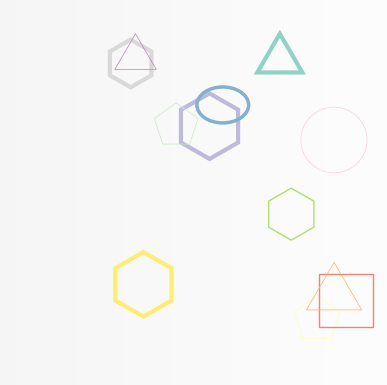[{"shape": "triangle", "thickness": 3, "radius": 0.34, "center": [0.722, 0.845]}, {"shape": "pentagon", "thickness": 0.5, "radius": 0.31, "center": [0.819, 0.171]}, {"shape": "hexagon", "thickness": 3, "radius": 0.43, "center": [0.541, 0.672]}, {"shape": "square", "thickness": 1, "radius": 0.34, "center": [0.893, 0.22]}, {"shape": "oval", "thickness": 2.5, "radius": 0.33, "center": [0.575, 0.727]}, {"shape": "triangle", "thickness": 0.5, "radius": 0.41, "center": [0.862, 0.236]}, {"shape": "hexagon", "thickness": 1, "radius": 0.34, "center": [0.752, 0.444]}, {"shape": "circle", "thickness": 0.5, "radius": 0.43, "center": [0.862, 0.636]}, {"shape": "hexagon", "thickness": 3, "radius": 0.31, "center": [0.337, 0.835]}, {"shape": "triangle", "thickness": 0.5, "radius": 0.31, "center": [0.35, 0.85]}, {"shape": "pentagon", "thickness": 0.5, "radius": 0.3, "center": [0.455, 0.674]}, {"shape": "hexagon", "thickness": 3, "radius": 0.42, "center": [0.37, 0.262]}]